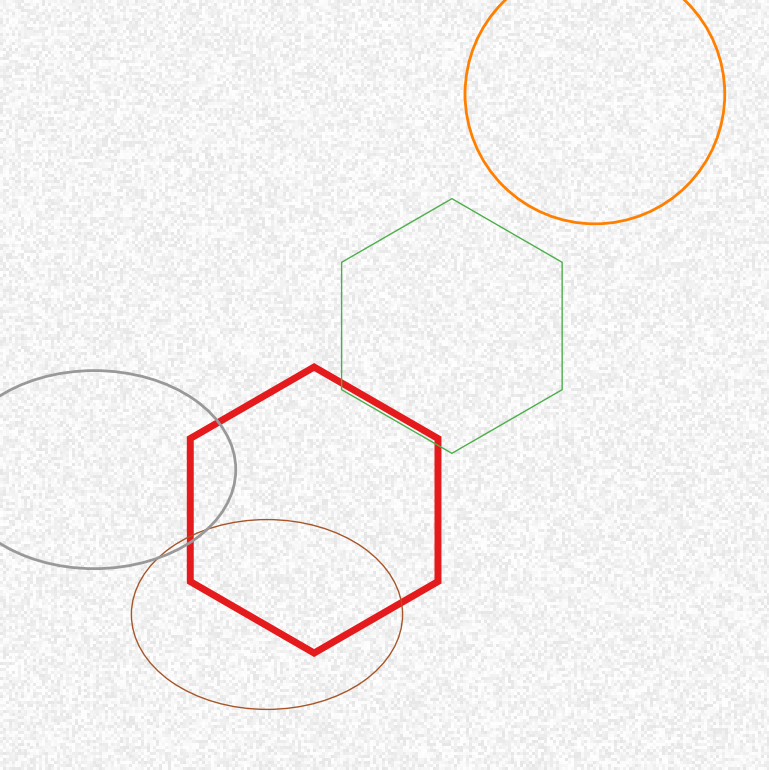[{"shape": "hexagon", "thickness": 2.5, "radius": 0.93, "center": [0.408, 0.338]}, {"shape": "hexagon", "thickness": 0.5, "radius": 0.83, "center": [0.587, 0.577]}, {"shape": "circle", "thickness": 1, "radius": 0.84, "center": [0.773, 0.878]}, {"shape": "oval", "thickness": 0.5, "radius": 0.88, "center": [0.347, 0.202]}, {"shape": "oval", "thickness": 1, "radius": 0.92, "center": [0.122, 0.39]}]